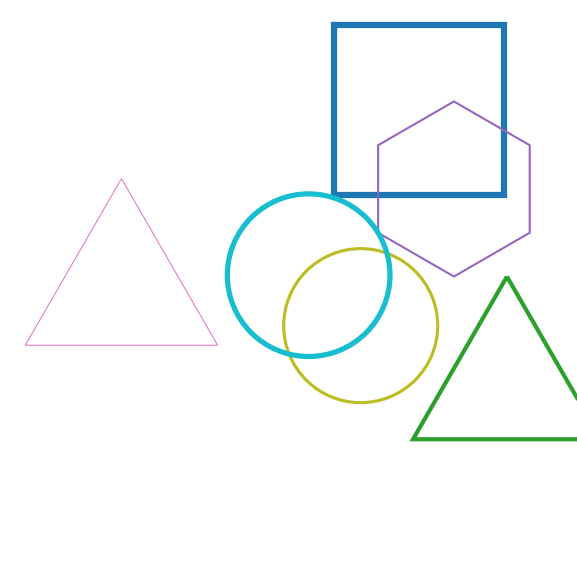[{"shape": "square", "thickness": 3, "radius": 0.73, "center": [0.726, 0.808]}, {"shape": "triangle", "thickness": 2, "radius": 0.94, "center": [0.878, 0.332]}, {"shape": "hexagon", "thickness": 1, "radius": 0.76, "center": [0.786, 0.672]}, {"shape": "triangle", "thickness": 0.5, "radius": 0.96, "center": [0.21, 0.497]}, {"shape": "circle", "thickness": 1.5, "radius": 0.67, "center": [0.625, 0.435]}, {"shape": "circle", "thickness": 2.5, "radius": 0.7, "center": [0.534, 0.523]}]